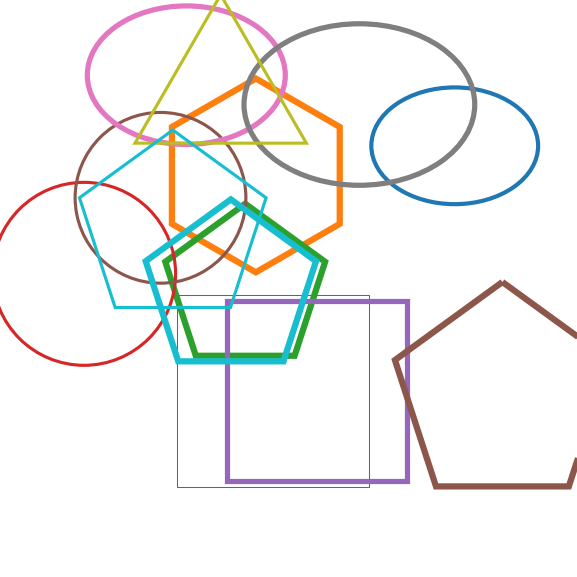[{"shape": "square", "thickness": 0.5, "radius": 0.83, "center": [0.473, 0.323]}, {"shape": "oval", "thickness": 2, "radius": 0.72, "center": [0.787, 0.747]}, {"shape": "hexagon", "thickness": 3, "radius": 0.84, "center": [0.443, 0.695]}, {"shape": "pentagon", "thickness": 3, "radius": 0.73, "center": [0.425, 0.501]}, {"shape": "circle", "thickness": 1.5, "radius": 0.79, "center": [0.146, 0.525]}, {"shape": "square", "thickness": 2.5, "radius": 0.78, "center": [0.548, 0.323]}, {"shape": "pentagon", "thickness": 3, "radius": 0.98, "center": [0.87, 0.315]}, {"shape": "circle", "thickness": 1.5, "radius": 0.74, "center": [0.278, 0.657]}, {"shape": "oval", "thickness": 2.5, "radius": 0.86, "center": [0.323, 0.869]}, {"shape": "oval", "thickness": 2.5, "radius": 1.0, "center": [0.622, 0.818]}, {"shape": "triangle", "thickness": 1.5, "radius": 0.86, "center": [0.382, 0.837]}, {"shape": "pentagon", "thickness": 3, "radius": 0.78, "center": [0.4, 0.499]}, {"shape": "pentagon", "thickness": 1.5, "radius": 0.85, "center": [0.299, 0.604]}]